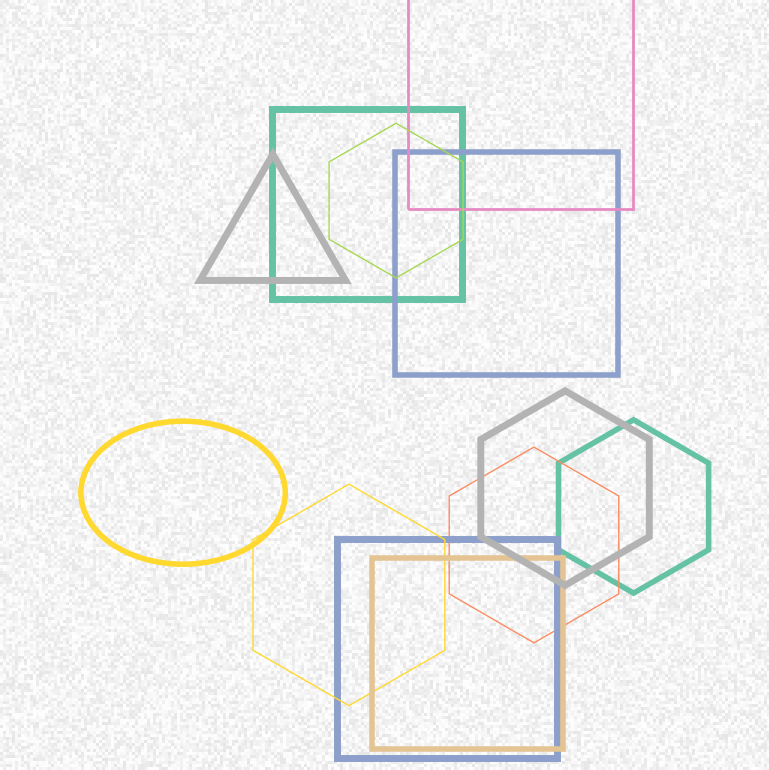[{"shape": "hexagon", "thickness": 2, "radius": 0.56, "center": [0.823, 0.342]}, {"shape": "square", "thickness": 2.5, "radius": 0.62, "center": [0.476, 0.735]}, {"shape": "hexagon", "thickness": 0.5, "radius": 0.64, "center": [0.693, 0.292]}, {"shape": "square", "thickness": 2, "radius": 0.72, "center": [0.658, 0.657]}, {"shape": "square", "thickness": 2.5, "radius": 0.71, "center": [0.58, 0.158]}, {"shape": "square", "thickness": 1, "radius": 0.73, "center": [0.676, 0.874]}, {"shape": "hexagon", "thickness": 0.5, "radius": 0.5, "center": [0.514, 0.739]}, {"shape": "oval", "thickness": 2, "radius": 0.66, "center": [0.238, 0.36]}, {"shape": "hexagon", "thickness": 0.5, "radius": 0.72, "center": [0.453, 0.227]}, {"shape": "square", "thickness": 2, "radius": 0.62, "center": [0.607, 0.152]}, {"shape": "triangle", "thickness": 2.5, "radius": 0.55, "center": [0.354, 0.69]}, {"shape": "hexagon", "thickness": 2.5, "radius": 0.63, "center": [0.734, 0.366]}]